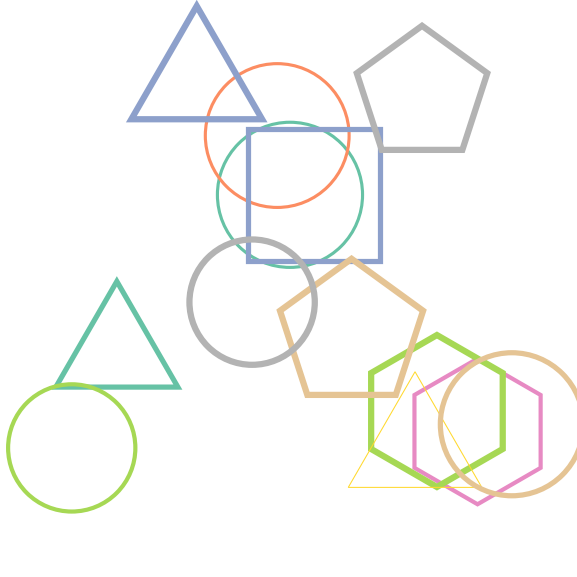[{"shape": "triangle", "thickness": 2.5, "radius": 0.61, "center": [0.202, 0.39]}, {"shape": "circle", "thickness": 1.5, "radius": 0.63, "center": [0.502, 0.662]}, {"shape": "circle", "thickness": 1.5, "radius": 0.62, "center": [0.48, 0.764]}, {"shape": "square", "thickness": 2.5, "radius": 0.57, "center": [0.543, 0.662]}, {"shape": "triangle", "thickness": 3, "radius": 0.65, "center": [0.341, 0.858]}, {"shape": "hexagon", "thickness": 2, "radius": 0.63, "center": [0.827, 0.252]}, {"shape": "hexagon", "thickness": 3, "radius": 0.66, "center": [0.757, 0.287]}, {"shape": "circle", "thickness": 2, "radius": 0.55, "center": [0.124, 0.224]}, {"shape": "triangle", "thickness": 0.5, "radius": 0.67, "center": [0.719, 0.222]}, {"shape": "circle", "thickness": 2.5, "radius": 0.62, "center": [0.886, 0.264]}, {"shape": "pentagon", "thickness": 3, "radius": 0.65, "center": [0.609, 0.421]}, {"shape": "circle", "thickness": 3, "radius": 0.54, "center": [0.437, 0.476]}, {"shape": "pentagon", "thickness": 3, "radius": 0.59, "center": [0.731, 0.836]}]